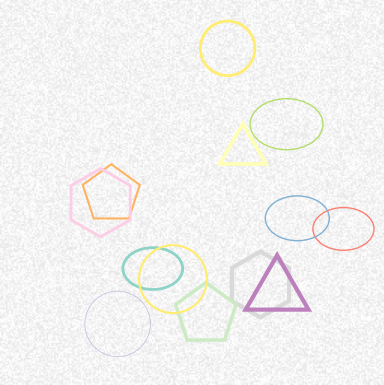[{"shape": "oval", "thickness": 2, "radius": 0.39, "center": [0.397, 0.302]}, {"shape": "triangle", "thickness": 2.5, "radius": 0.35, "center": [0.631, 0.609]}, {"shape": "circle", "thickness": 0.5, "radius": 0.43, "center": [0.306, 0.159]}, {"shape": "oval", "thickness": 1, "radius": 0.4, "center": [0.892, 0.405]}, {"shape": "oval", "thickness": 1, "radius": 0.42, "center": [0.772, 0.433]}, {"shape": "pentagon", "thickness": 1.5, "radius": 0.39, "center": [0.289, 0.496]}, {"shape": "oval", "thickness": 1, "radius": 0.47, "center": [0.744, 0.677]}, {"shape": "hexagon", "thickness": 2, "radius": 0.44, "center": [0.261, 0.474]}, {"shape": "hexagon", "thickness": 3, "radius": 0.43, "center": [0.677, 0.261]}, {"shape": "triangle", "thickness": 3, "radius": 0.47, "center": [0.72, 0.243]}, {"shape": "pentagon", "thickness": 2.5, "radius": 0.41, "center": [0.535, 0.184]}, {"shape": "circle", "thickness": 2, "radius": 0.35, "center": [0.591, 0.874]}, {"shape": "circle", "thickness": 1.5, "radius": 0.44, "center": [0.449, 0.275]}]